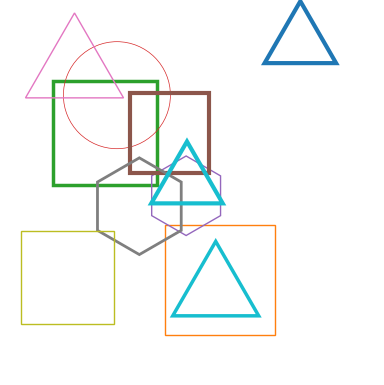[{"shape": "triangle", "thickness": 3, "radius": 0.54, "center": [0.78, 0.89]}, {"shape": "square", "thickness": 1, "radius": 0.71, "center": [0.572, 0.272]}, {"shape": "square", "thickness": 2.5, "radius": 0.68, "center": [0.272, 0.655]}, {"shape": "circle", "thickness": 0.5, "radius": 0.69, "center": [0.304, 0.753]}, {"shape": "hexagon", "thickness": 1, "radius": 0.52, "center": [0.483, 0.492]}, {"shape": "square", "thickness": 3, "radius": 0.52, "center": [0.44, 0.655]}, {"shape": "triangle", "thickness": 1, "radius": 0.73, "center": [0.194, 0.819]}, {"shape": "hexagon", "thickness": 2, "radius": 0.63, "center": [0.362, 0.464]}, {"shape": "square", "thickness": 1, "radius": 0.6, "center": [0.174, 0.279]}, {"shape": "triangle", "thickness": 3, "radius": 0.54, "center": [0.486, 0.525]}, {"shape": "triangle", "thickness": 2.5, "radius": 0.64, "center": [0.56, 0.244]}]